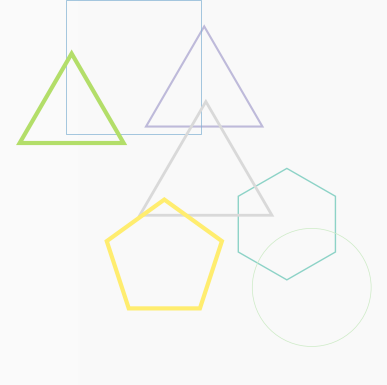[{"shape": "hexagon", "thickness": 1, "radius": 0.72, "center": [0.74, 0.418]}, {"shape": "triangle", "thickness": 1.5, "radius": 0.87, "center": [0.527, 0.758]}, {"shape": "square", "thickness": 0.5, "radius": 0.87, "center": [0.345, 0.827]}, {"shape": "triangle", "thickness": 3, "radius": 0.77, "center": [0.185, 0.706]}, {"shape": "triangle", "thickness": 2, "radius": 0.98, "center": [0.531, 0.539]}, {"shape": "circle", "thickness": 0.5, "radius": 0.77, "center": [0.804, 0.253]}, {"shape": "pentagon", "thickness": 3, "radius": 0.78, "center": [0.424, 0.325]}]